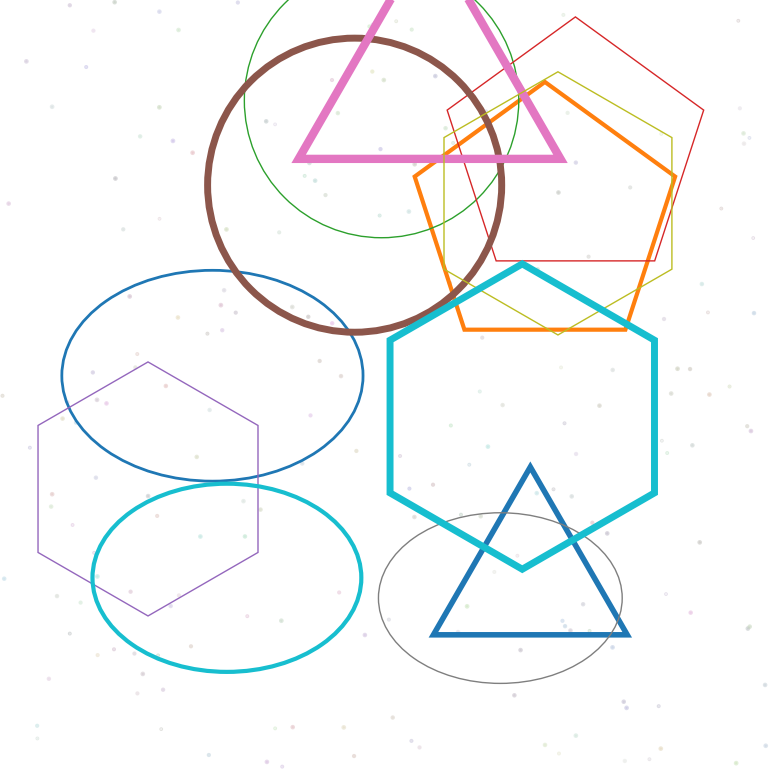[{"shape": "oval", "thickness": 1, "radius": 0.98, "center": [0.276, 0.512]}, {"shape": "triangle", "thickness": 2, "radius": 0.73, "center": [0.689, 0.248]}, {"shape": "pentagon", "thickness": 1.5, "radius": 0.89, "center": [0.708, 0.716]}, {"shape": "circle", "thickness": 0.5, "radius": 0.89, "center": [0.496, 0.869]}, {"shape": "pentagon", "thickness": 0.5, "radius": 0.88, "center": [0.747, 0.803]}, {"shape": "hexagon", "thickness": 0.5, "radius": 0.82, "center": [0.192, 0.365]}, {"shape": "circle", "thickness": 2.5, "radius": 0.95, "center": [0.461, 0.759]}, {"shape": "triangle", "thickness": 3, "radius": 0.98, "center": [0.558, 0.892]}, {"shape": "oval", "thickness": 0.5, "radius": 0.79, "center": [0.65, 0.223]}, {"shape": "hexagon", "thickness": 0.5, "radius": 0.85, "center": [0.725, 0.736]}, {"shape": "hexagon", "thickness": 2.5, "radius": 0.99, "center": [0.678, 0.459]}, {"shape": "oval", "thickness": 1.5, "radius": 0.87, "center": [0.295, 0.25]}]